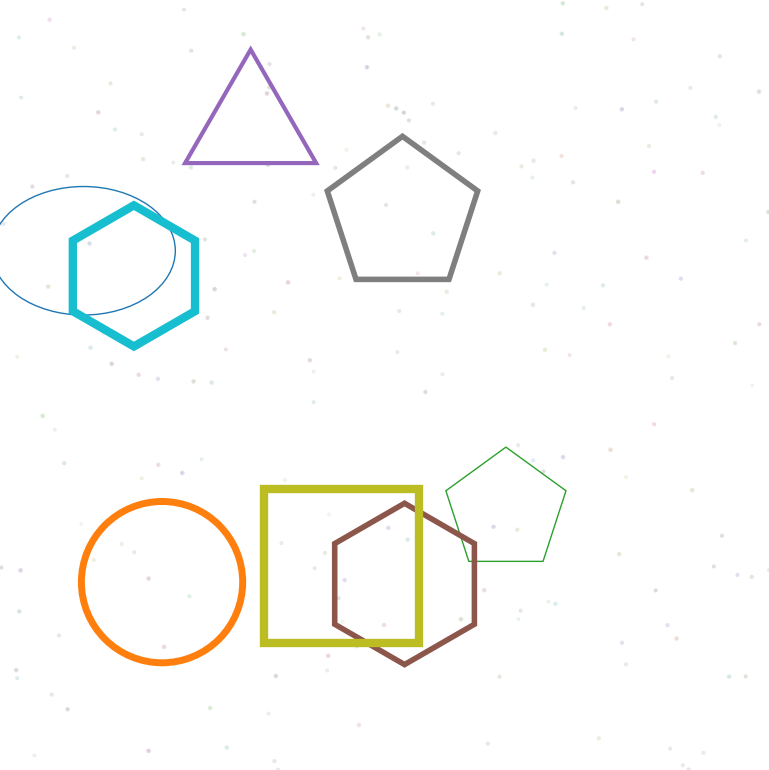[{"shape": "oval", "thickness": 0.5, "radius": 0.6, "center": [0.108, 0.674]}, {"shape": "circle", "thickness": 2.5, "radius": 0.52, "center": [0.21, 0.244]}, {"shape": "pentagon", "thickness": 0.5, "radius": 0.41, "center": [0.657, 0.337]}, {"shape": "triangle", "thickness": 1.5, "radius": 0.49, "center": [0.326, 0.837]}, {"shape": "hexagon", "thickness": 2, "radius": 0.52, "center": [0.525, 0.242]}, {"shape": "pentagon", "thickness": 2, "radius": 0.51, "center": [0.523, 0.72]}, {"shape": "square", "thickness": 3, "radius": 0.5, "center": [0.443, 0.265]}, {"shape": "hexagon", "thickness": 3, "radius": 0.46, "center": [0.174, 0.642]}]